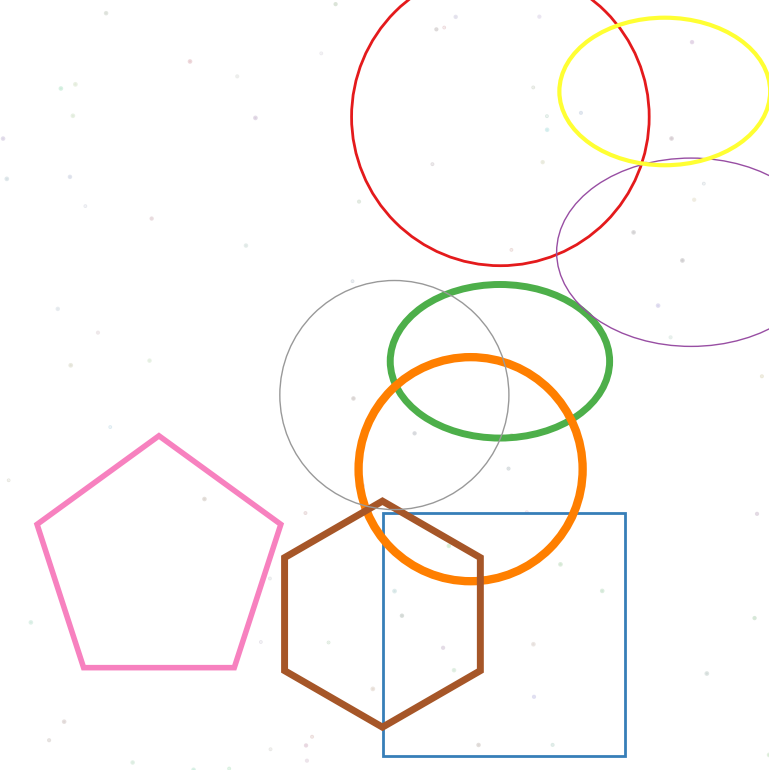[{"shape": "circle", "thickness": 1, "radius": 0.97, "center": [0.65, 0.848]}, {"shape": "square", "thickness": 1, "radius": 0.79, "center": [0.654, 0.176]}, {"shape": "oval", "thickness": 2.5, "radius": 0.71, "center": [0.649, 0.531]}, {"shape": "oval", "thickness": 0.5, "radius": 0.87, "center": [0.898, 0.672]}, {"shape": "circle", "thickness": 3, "radius": 0.73, "center": [0.611, 0.391]}, {"shape": "oval", "thickness": 1.5, "radius": 0.68, "center": [0.863, 0.881]}, {"shape": "hexagon", "thickness": 2.5, "radius": 0.73, "center": [0.497, 0.202]}, {"shape": "pentagon", "thickness": 2, "radius": 0.83, "center": [0.206, 0.268]}, {"shape": "circle", "thickness": 0.5, "radius": 0.74, "center": [0.512, 0.487]}]